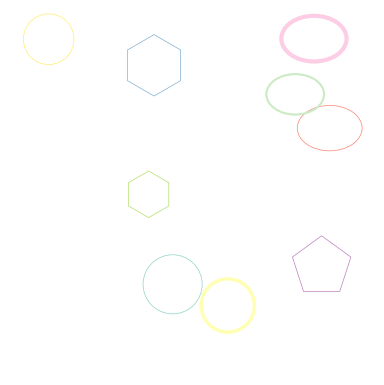[{"shape": "circle", "thickness": 0.5, "radius": 0.38, "center": [0.448, 0.261]}, {"shape": "circle", "thickness": 2.5, "radius": 0.35, "center": [0.592, 0.206]}, {"shape": "oval", "thickness": 0.5, "radius": 0.42, "center": [0.856, 0.667]}, {"shape": "hexagon", "thickness": 0.5, "radius": 0.4, "center": [0.4, 0.83]}, {"shape": "hexagon", "thickness": 0.5, "radius": 0.3, "center": [0.386, 0.495]}, {"shape": "oval", "thickness": 3, "radius": 0.42, "center": [0.816, 0.9]}, {"shape": "pentagon", "thickness": 0.5, "radius": 0.4, "center": [0.835, 0.308]}, {"shape": "oval", "thickness": 1.5, "radius": 0.37, "center": [0.767, 0.755]}, {"shape": "circle", "thickness": 0.5, "radius": 0.33, "center": [0.127, 0.898]}]